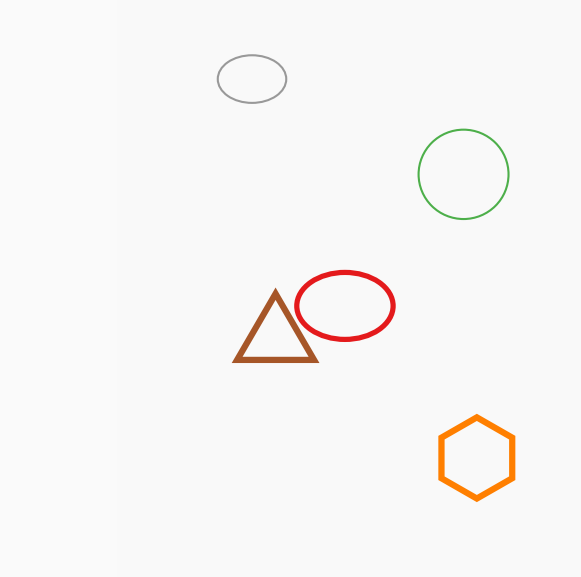[{"shape": "oval", "thickness": 2.5, "radius": 0.41, "center": [0.593, 0.469]}, {"shape": "circle", "thickness": 1, "radius": 0.39, "center": [0.798, 0.697]}, {"shape": "hexagon", "thickness": 3, "radius": 0.35, "center": [0.82, 0.206]}, {"shape": "triangle", "thickness": 3, "radius": 0.38, "center": [0.474, 0.414]}, {"shape": "oval", "thickness": 1, "radius": 0.29, "center": [0.434, 0.862]}]